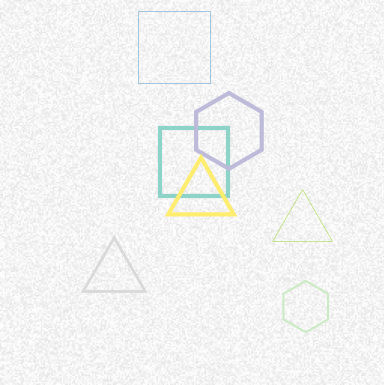[{"shape": "square", "thickness": 3, "radius": 0.44, "center": [0.505, 0.579]}, {"shape": "hexagon", "thickness": 3, "radius": 0.49, "center": [0.595, 0.66]}, {"shape": "square", "thickness": 0.5, "radius": 0.47, "center": [0.451, 0.877]}, {"shape": "triangle", "thickness": 0.5, "radius": 0.45, "center": [0.786, 0.418]}, {"shape": "triangle", "thickness": 2, "radius": 0.47, "center": [0.297, 0.29]}, {"shape": "hexagon", "thickness": 1.5, "radius": 0.33, "center": [0.794, 0.204]}, {"shape": "triangle", "thickness": 3, "radius": 0.49, "center": [0.522, 0.492]}]